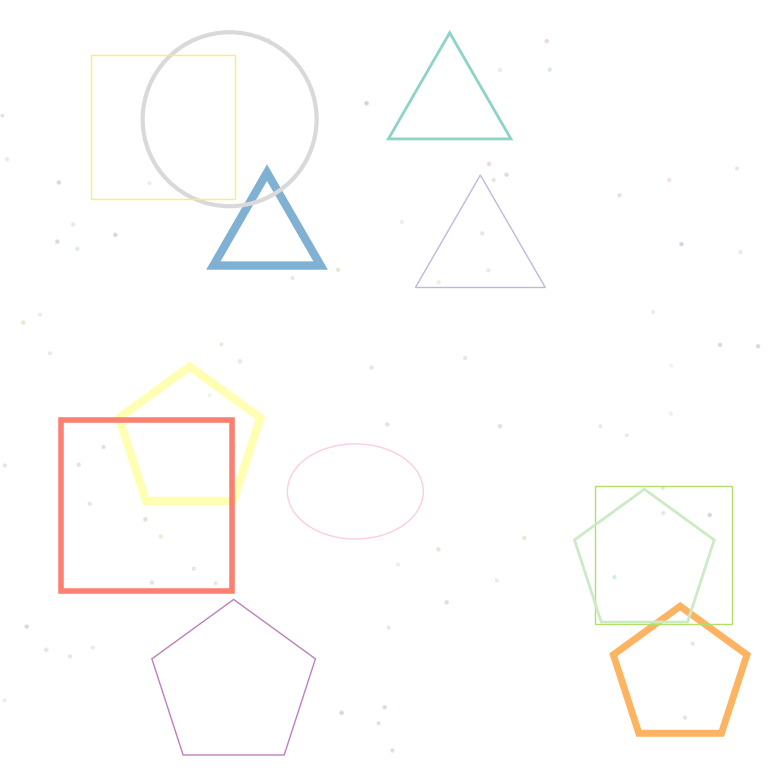[{"shape": "triangle", "thickness": 1, "radius": 0.46, "center": [0.584, 0.866]}, {"shape": "pentagon", "thickness": 3, "radius": 0.48, "center": [0.246, 0.428]}, {"shape": "triangle", "thickness": 0.5, "radius": 0.49, "center": [0.624, 0.675]}, {"shape": "square", "thickness": 2, "radius": 0.56, "center": [0.19, 0.344]}, {"shape": "triangle", "thickness": 3, "radius": 0.4, "center": [0.347, 0.695]}, {"shape": "pentagon", "thickness": 2.5, "radius": 0.46, "center": [0.883, 0.121]}, {"shape": "square", "thickness": 0.5, "radius": 0.45, "center": [0.862, 0.279]}, {"shape": "oval", "thickness": 0.5, "radius": 0.44, "center": [0.461, 0.362]}, {"shape": "circle", "thickness": 1.5, "radius": 0.56, "center": [0.298, 0.845]}, {"shape": "pentagon", "thickness": 0.5, "radius": 0.56, "center": [0.303, 0.11]}, {"shape": "pentagon", "thickness": 1, "radius": 0.48, "center": [0.837, 0.269]}, {"shape": "square", "thickness": 0.5, "radius": 0.47, "center": [0.212, 0.835]}]